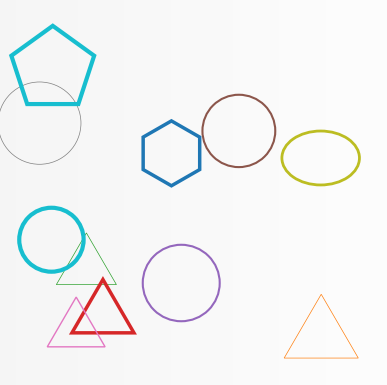[{"shape": "hexagon", "thickness": 2.5, "radius": 0.42, "center": [0.442, 0.602]}, {"shape": "triangle", "thickness": 0.5, "radius": 0.55, "center": [0.829, 0.125]}, {"shape": "triangle", "thickness": 0.5, "radius": 0.45, "center": [0.223, 0.305]}, {"shape": "triangle", "thickness": 2.5, "radius": 0.46, "center": [0.266, 0.182]}, {"shape": "circle", "thickness": 1.5, "radius": 0.5, "center": [0.468, 0.265]}, {"shape": "circle", "thickness": 1.5, "radius": 0.47, "center": [0.616, 0.66]}, {"shape": "triangle", "thickness": 1, "radius": 0.43, "center": [0.197, 0.142]}, {"shape": "circle", "thickness": 0.5, "radius": 0.53, "center": [0.102, 0.68]}, {"shape": "oval", "thickness": 2, "radius": 0.5, "center": [0.828, 0.59]}, {"shape": "circle", "thickness": 3, "radius": 0.42, "center": [0.133, 0.377]}, {"shape": "pentagon", "thickness": 3, "radius": 0.56, "center": [0.136, 0.821]}]